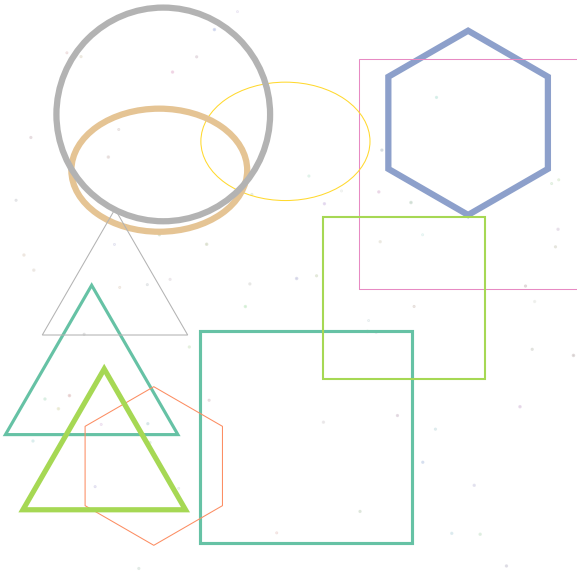[{"shape": "triangle", "thickness": 1.5, "radius": 0.86, "center": [0.159, 0.333]}, {"shape": "square", "thickness": 1.5, "radius": 0.92, "center": [0.53, 0.242]}, {"shape": "hexagon", "thickness": 0.5, "radius": 0.69, "center": [0.266, 0.192]}, {"shape": "hexagon", "thickness": 3, "radius": 0.8, "center": [0.811, 0.786]}, {"shape": "square", "thickness": 0.5, "radius": 0.99, "center": [0.82, 0.698]}, {"shape": "triangle", "thickness": 2.5, "radius": 0.81, "center": [0.18, 0.198]}, {"shape": "square", "thickness": 1, "radius": 0.7, "center": [0.699, 0.483]}, {"shape": "oval", "thickness": 0.5, "radius": 0.73, "center": [0.494, 0.754]}, {"shape": "oval", "thickness": 3, "radius": 0.76, "center": [0.276, 0.704]}, {"shape": "circle", "thickness": 3, "radius": 0.92, "center": [0.283, 0.801]}, {"shape": "triangle", "thickness": 0.5, "radius": 0.73, "center": [0.199, 0.492]}]